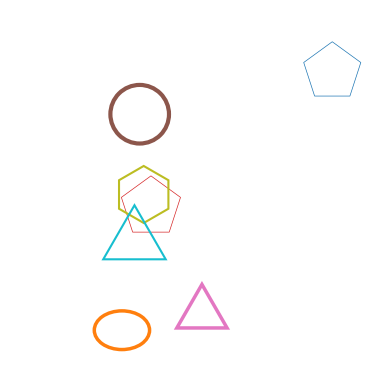[{"shape": "pentagon", "thickness": 0.5, "radius": 0.39, "center": [0.863, 0.814]}, {"shape": "oval", "thickness": 2.5, "radius": 0.36, "center": [0.317, 0.142]}, {"shape": "pentagon", "thickness": 0.5, "radius": 0.4, "center": [0.392, 0.462]}, {"shape": "circle", "thickness": 3, "radius": 0.38, "center": [0.363, 0.703]}, {"shape": "triangle", "thickness": 2.5, "radius": 0.38, "center": [0.525, 0.186]}, {"shape": "hexagon", "thickness": 1.5, "radius": 0.37, "center": [0.373, 0.495]}, {"shape": "triangle", "thickness": 1.5, "radius": 0.47, "center": [0.349, 0.373]}]